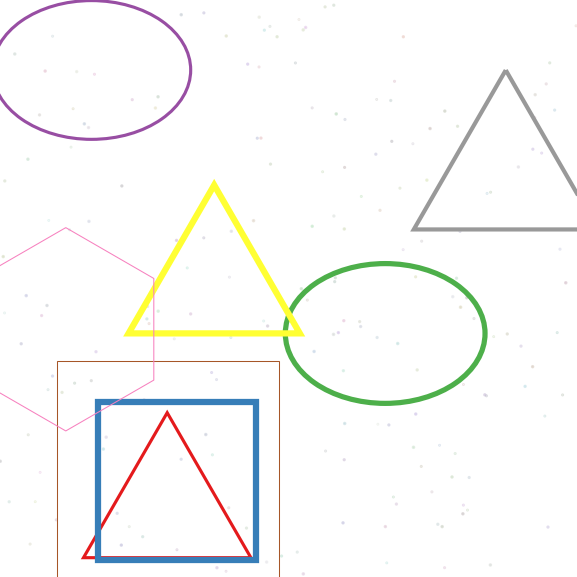[{"shape": "triangle", "thickness": 1.5, "radius": 0.84, "center": [0.29, 0.117]}, {"shape": "square", "thickness": 3, "radius": 0.68, "center": [0.307, 0.165]}, {"shape": "oval", "thickness": 2.5, "radius": 0.86, "center": [0.667, 0.422]}, {"shape": "oval", "thickness": 1.5, "radius": 0.86, "center": [0.159, 0.878]}, {"shape": "triangle", "thickness": 3, "radius": 0.86, "center": [0.371, 0.507]}, {"shape": "square", "thickness": 0.5, "radius": 0.96, "center": [0.291, 0.182]}, {"shape": "hexagon", "thickness": 0.5, "radius": 0.88, "center": [0.114, 0.429]}, {"shape": "triangle", "thickness": 2, "radius": 0.92, "center": [0.876, 0.694]}]